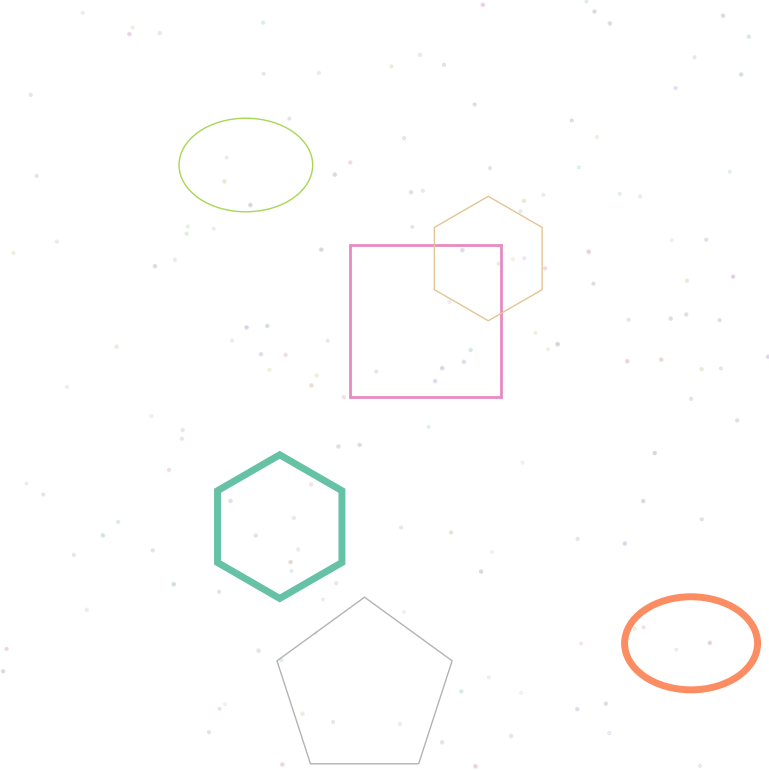[{"shape": "hexagon", "thickness": 2.5, "radius": 0.47, "center": [0.363, 0.316]}, {"shape": "oval", "thickness": 2.5, "radius": 0.43, "center": [0.898, 0.165]}, {"shape": "square", "thickness": 1, "radius": 0.49, "center": [0.552, 0.583]}, {"shape": "oval", "thickness": 0.5, "radius": 0.43, "center": [0.319, 0.786]}, {"shape": "hexagon", "thickness": 0.5, "radius": 0.4, "center": [0.634, 0.664]}, {"shape": "pentagon", "thickness": 0.5, "radius": 0.6, "center": [0.473, 0.105]}]